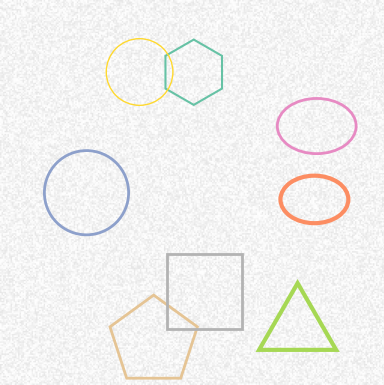[{"shape": "hexagon", "thickness": 1.5, "radius": 0.42, "center": [0.503, 0.812]}, {"shape": "oval", "thickness": 3, "radius": 0.44, "center": [0.817, 0.482]}, {"shape": "circle", "thickness": 2, "radius": 0.55, "center": [0.225, 0.499]}, {"shape": "oval", "thickness": 2, "radius": 0.51, "center": [0.823, 0.673]}, {"shape": "triangle", "thickness": 3, "radius": 0.58, "center": [0.773, 0.149]}, {"shape": "circle", "thickness": 1, "radius": 0.43, "center": [0.363, 0.813]}, {"shape": "pentagon", "thickness": 2, "radius": 0.6, "center": [0.399, 0.114]}, {"shape": "square", "thickness": 2, "radius": 0.49, "center": [0.531, 0.242]}]